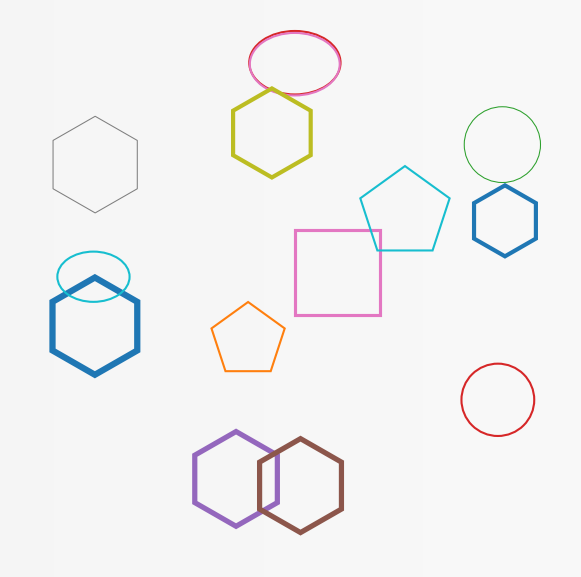[{"shape": "hexagon", "thickness": 3, "radius": 0.42, "center": [0.163, 0.434]}, {"shape": "hexagon", "thickness": 2, "radius": 0.31, "center": [0.869, 0.617]}, {"shape": "pentagon", "thickness": 1, "radius": 0.33, "center": [0.427, 0.41]}, {"shape": "circle", "thickness": 0.5, "radius": 0.33, "center": [0.864, 0.749]}, {"shape": "oval", "thickness": 1, "radius": 0.39, "center": [0.507, 0.891]}, {"shape": "circle", "thickness": 1, "radius": 0.31, "center": [0.857, 0.307]}, {"shape": "hexagon", "thickness": 2.5, "radius": 0.41, "center": [0.406, 0.17]}, {"shape": "hexagon", "thickness": 2.5, "radius": 0.41, "center": [0.517, 0.158]}, {"shape": "square", "thickness": 1.5, "radius": 0.37, "center": [0.581, 0.528]}, {"shape": "oval", "thickness": 1, "radius": 0.39, "center": [0.507, 0.888]}, {"shape": "hexagon", "thickness": 0.5, "radius": 0.42, "center": [0.164, 0.714]}, {"shape": "hexagon", "thickness": 2, "radius": 0.39, "center": [0.468, 0.769]}, {"shape": "oval", "thickness": 1, "radius": 0.31, "center": [0.161, 0.52]}, {"shape": "pentagon", "thickness": 1, "radius": 0.4, "center": [0.697, 0.631]}]